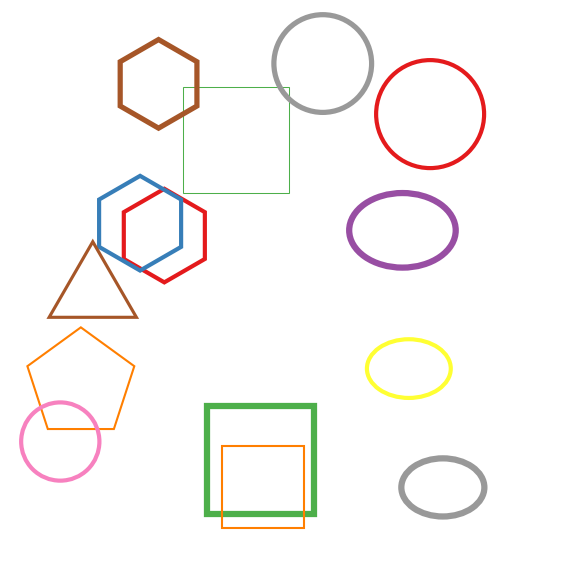[{"shape": "hexagon", "thickness": 2, "radius": 0.41, "center": [0.285, 0.591]}, {"shape": "circle", "thickness": 2, "radius": 0.47, "center": [0.745, 0.802]}, {"shape": "hexagon", "thickness": 2, "radius": 0.41, "center": [0.243, 0.613]}, {"shape": "square", "thickness": 0.5, "radius": 0.46, "center": [0.408, 0.756]}, {"shape": "square", "thickness": 3, "radius": 0.46, "center": [0.451, 0.203]}, {"shape": "oval", "thickness": 3, "radius": 0.46, "center": [0.697, 0.6]}, {"shape": "pentagon", "thickness": 1, "radius": 0.49, "center": [0.14, 0.335]}, {"shape": "square", "thickness": 1, "radius": 0.35, "center": [0.456, 0.156]}, {"shape": "oval", "thickness": 2, "radius": 0.36, "center": [0.708, 0.361]}, {"shape": "hexagon", "thickness": 2.5, "radius": 0.38, "center": [0.275, 0.854]}, {"shape": "triangle", "thickness": 1.5, "radius": 0.44, "center": [0.161, 0.493]}, {"shape": "circle", "thickness": 2, "radius": 0.34, "center": [0.104, 0.235]}, {"shape": "oval", "thickness": 3, "radius": 0.36, "center": [0.767, 0.155]}, {"shape": "circle", "thickness": 2.5, "radius": 0.42, "center": [0.559, 0.889]}]